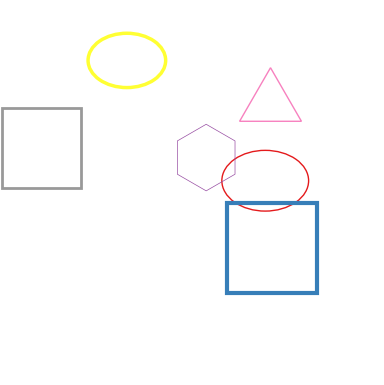[{"shape": "oval", "thickness": 1, "radius": 0.56, "center": [0.689, 0.531]}, {"shape": "square", "thickness": 3, "radius": 0.58, "center": [0.707, 0.356]}, {"shape": "hexagon", "thickness": 0.5, "radius": 0.43, "center": [0.536, 0.591]}, {"shape": "oval", "thickness": 2.5, "radius": 0.5, "center": [0.33, 0.843]}, {"shape": "triangle", "thickness": 1, "radius": 0.46, "center": [0.703, 0.731]}, {"shape": "square", "thickness": 2, "radius": 0.52, "center": [0.108, 0.616]}]